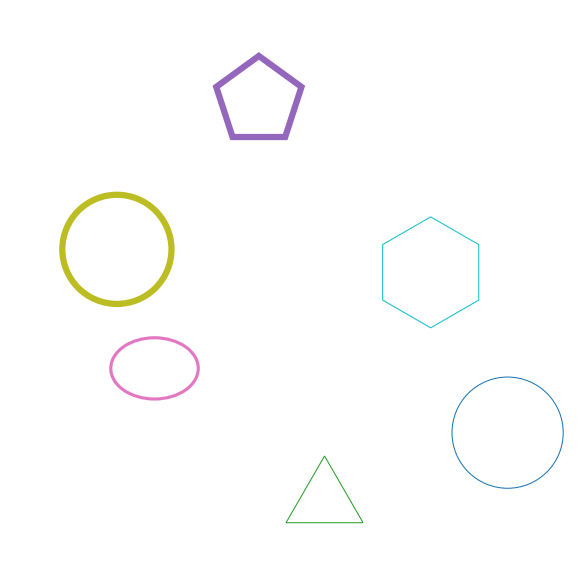[{"shape": "circle", "thickness": 0.5, "radius": 0.48, "center": [0.879, 0.25]}, {"shape": "triangle", "thickness": 0.5, "radius": 0.39, "center": [0.562, 0.133]}, {"shape": "pentagon", "thickness": 3, "radius": 0.39, "center": [0.448, 0.825]}, {"shape": "oval", "thickness": 1.5, "radius": 0.38, "center": [0.268, 0.361]}, {"shape": "circle", "thickness": 3, "radius": 0.47, "center": [0.202, 0.567]}, {"shape": "hexagon", "thickness": 0.5, "radius": 0.48, "center": [0.746, 0.528]}]